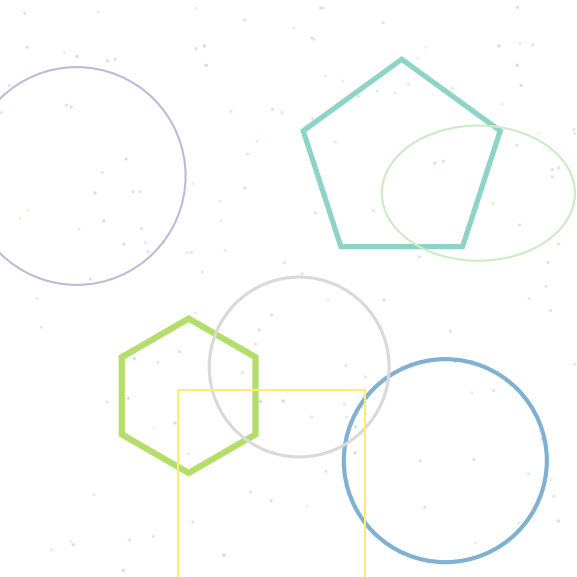[{"shape": "pentagon", "thickness": 2.5, "radius": 0.9, "center": [0.696, 0.717]}, {"shape": "circle", "thickness": 1, "radius": 0.94, "center": [0.133, 0.694]}, {"shape": "circle", "thickness": 2, "radius": 0.88, "center": [0.771, 0.201]}, {"shape": "hexagon", "thickness": 3, "radius": 0.67, "center": [0.327, 0.314]}, {"shape": "circle", "thickness": 1.5, "radius": 0.78, "center": [0.518, 0.364]}, {"shape": "oval", "thickness": 1, "radius": 0.84, "center": [0.828, 0.665]}, {"shape": "square", "thickness": 1, "radius": 0.81, "center": [0.47, 0.161]}]